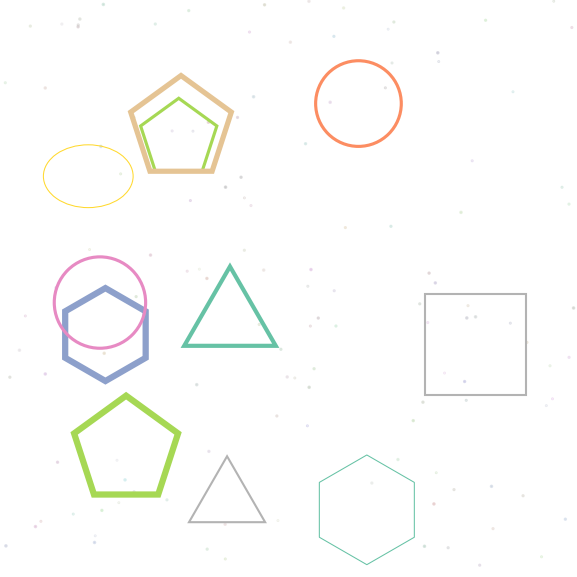[{"shape": "hexagon", "thickness": 0.5, "radius": 0.47, "center": [0.635, 0.116]}, {"shape": "triangle", "thickness": 2, "radius": 0.46, "center": [0.398, 0.446]}, {"shape": "circle", "thickness": 1.5, "radius": 0.37, "center": [0.621, 0.82]}, {"shape": "hexagon", "thickness": 3, "radius": 0.4, "center": [0.183, 0.42]}, {"shape": "circle", "thickness": 1.5, "radius": 0.4, "center": [0.173, 0.475]}, {"shape": "pentagon", "thickness": 3, "radius": 0.47, "center": [0.218, 0.219]}, {"shape": "pentagon", "thickness": 1.5, "radius": 0.35, "center": [0.31, 0.76]}, {"shape": "oval", "thickness": 0.5, "radius": 0.39, "center": [0.153, 0.694]}, {"shape": "pentagon", "thickness": 2.5, "radius": 0.46, "center": [0.313, 0.777]}, {"shape": "square", "thickness": 1, "radius": 0.44, "center": [0.824, 0.403]}, {"shape": "triangle", "thickness": 1, "radius": 0.38, "center": [0.393, 0.133]}]